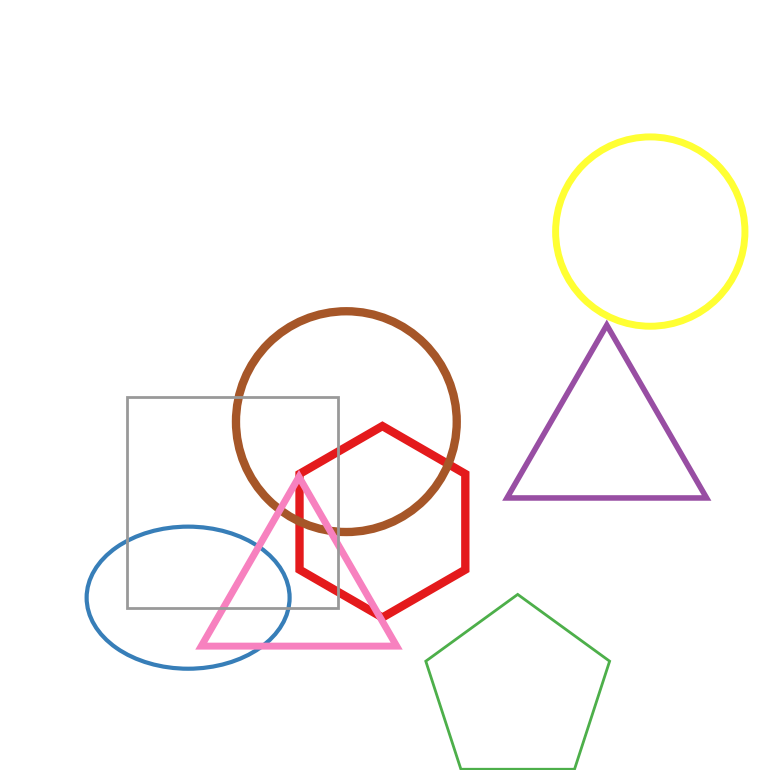[{"shape": "hexagon", "thickness": 3, "radius": 0.62, "center": [0.497, 0.322]}, {"shape": "oval", "thickness": 1.5, "radius": 0.66, "center": [0.244, 0.224]}, {"shape": "pentagon", "thickness": 1, "radius": 0.63, "center": [0.672, 0.103]}, {"shape": "triangle", "thickness": 2, "radius": 0.75, "center": [0.788, 0.428]}, {"shape": "circle", "thickness": 2.5, "radius": 0.61, "center": [0.845, 0.699]}, {"shape": "circle", "thickness": 3, "radius": 0.72, "center": [0.45, 0.452]}, {"shape": "triangle", "thickness": 2.5, "radius": 0.73, "center": [0.388, 0.234]}, {"shape": "square", "thickness": 1, "radius": 0.69, "center": [0.302, 0.347]}]